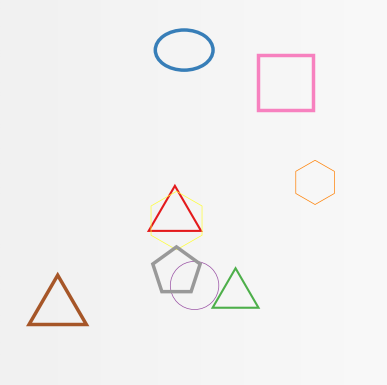[{"shape": "triangle", "thickness": 1.5, "radius": 0.39, "center": [0.451, 0.439]}, {"shape": "oval", "thickness": 2.5, "radius": 0.37, "center": [0.475, 0.87]}, {"shape": "triangle", "thickness": 1.5, "radius": 0.34, "center": [0.608, 0.235]}, {"shape": "circle", "thickness": 0.5, "radius": 0.31, "center": [0.502, 0.259]}, {"shape": "hexagon", "thickness": 0.5, "radius": 0.29, "center": [0.813, 0.526]}, {"shape": "hexagon", "thickness": 0.5, "radius": 0.38, "center": [0.456, 0.427]}, {"shape": "triangle", "thickness": 2.5, "radius": 0.43, "center": [0.149, 0.2]}, {"shape": "square", "thickness": 2.5, "radius": 0.35, "center": [0.736, 0.785]}, {"shape": "pentagon", "thickness": 2.5, "radius": 0.32, "center": [0.455, 0.294]}]